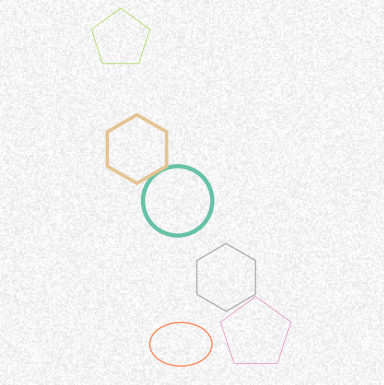[{"shape": "circle", "thickness": 3, "radius": 0.45, "center": [0.461, 0.478]}, {"shape": "oval", "thickness": 1, "radius": 0.4, "center": [0.47, 0.106]}, {"shape": "pentagon", "thickness": 0.5, "radius": 0.48, "center": [0.664, 0.134]}, {"shape": "pentagon", "thickness": 0.5, "radius": 0.4, "center": [0.313, 0.899]}, {"shape": "hexagon", "thickness": 2.5, "radius": 0.44, "center": [0.356, 0.613]}, {"shape": "hexagon", "thickness": 1, "radius": 0.44, "center": [0.587, 0.28]}]